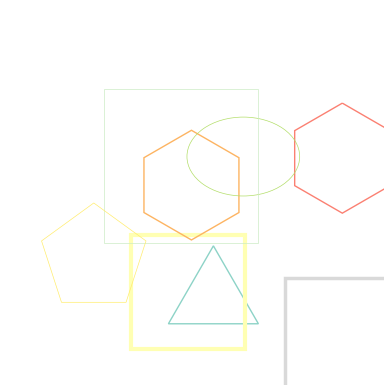[{"shape": "triangle", "thickness": 1, "radius": 0.67, "center": [0.554, 0.226]}, {"shape": "square", "thickness": 3, "radius": 0.74, "center": [0.489, 0.241]}, {"shape": "hexagon", "thickness": 1, "radius": 0.71, "center": [0.889, 0.589]}, {"shape": "hexagon", "thickness": 1, "radius": 0.71, "center": [0.497, 0.519]}, {"shape": "oval", "thickness": 0.5, "radius": 0.73, "center": [0.632, 0.593]}, {"shape": "square", "thickness": 2.5, "radius": 0.74, "center": [0.888, 0.132]}, {"shape": "square", "thickness": 0.5, "radius": 1.0, "center": [0.47, 0.568]}, {"shape": "pentagon", "thickness": 0.5, "radius": 0.71, "center": [0.244, 0.33]}]